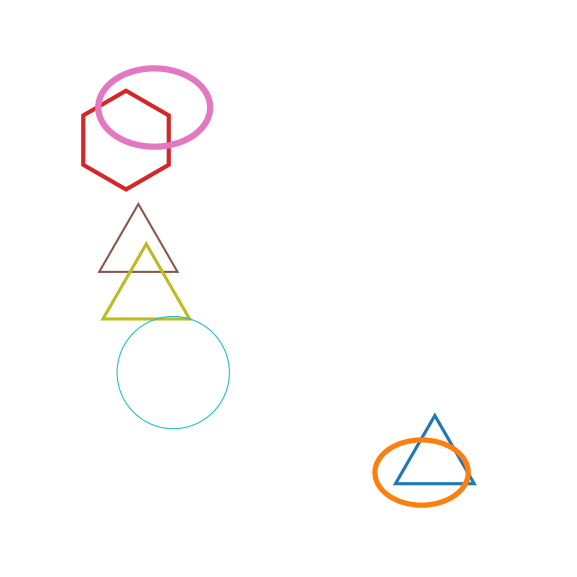[{"shape": "triangle", "thickness": 1.5, "radius": 0.39, "center": [0.753, 0.201]}, {"shape": "oval", "thickness": 2.5, "radius": 0.4, "center": [0.73, 0.181]}, {"shape": "hexagon", "thickness": 2, "radius": 0.43, "center": [0.218, 0.757]}, {"shape": "triangle", "thickness": 1, "radius": 0.39, "center": [0.24, 0.568]}, {"shape": "oval", "thickness": 3, "radius": 0.48, "center": [0.267, 0.813]}, {"shape": "triangle", "thickness": 1.5, "radius": 0.43, "center": [0.253, 0.49]}, {"shape": "circle", "thickness": 0.5, "radius": 0.49, "center": [0.3, 0.354]}]